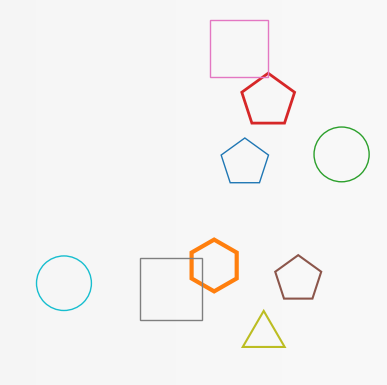[{"shape": "pentagon", "thickness": 1, "radius": 0.32, "center": [0.632, 0.577]}, {"shape": "hexagon", "thickness": 3, "radius": 0.34, "center": [0.553, 0.31]}, {"shape": "circle", "thickness": 1, "radius": 0.36, "center": [0.882, 0.599]}, {"shape": "pentagon", "thickness": 2, "radius": 0.36, "center": [0.692, 0.738]}, {"shape": "pentagon", "thickness": 1.5, "radius": 0.31, "center": [0.77, 0.275]}, {"shape": "square", "thickness": 1, "radius": 0.37, "center": [0.617, 0.875]}, {"shape": "square", "thickness": 1, "radius": 0.4, "center": [0.442, 0.25]}, {"shape": "triangle", "thickness": 1.5, "radius": 0.31, "center": [0.681, 0.13]}, {"shape": "circle", "thickness": 1, "radius": 0.35, "center": [0.165, 0.264]}]